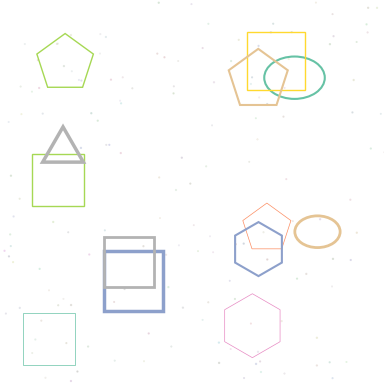[{"shape": "square", "thickness": 0.5, "radius": 0.34, "center": [0.127, 0.121]}, {"shape": "oval", "thickness": 1.5, "radius": 0.39, "center": [0.765, 0.798]}, {"shape": "pentagon", "thickness": 0.5, "radius": 0.33, "center": [0.693, 0.407]}, {"shape": "square", "thickness": 2.5, "radius": 0.39, "center": [0.347, 0.27]}, {"shape": "hexagon", "thickness": 1.5, "radius": 0.35, "center": [0.671, 0.353]}, {"shape": "hexagon", "thickness": 0.5, "radius": 0.42, "center": [0.656, 0.154]}, {"shape": "pentagon", "thickness": 1, "radius": 0.39, "center": [0.169, 0.836]}, {"shape": "square", "thickness": 1, "radius": 0.34, "center": [0.15, 0.532]}, {"shape": "square", "thickness": 1, "radius": 0.38, "center": [0.716, 0.842]}, {"shape": "pentagon", "thickness": 1.5, "radius": 0.4, "center": [0.671, 0.793]}, {"shape": "oval", "thickness": 2, "radius": 0.29, "center": [0.825, 0.398]}, {"shape": "square", "thickness": 2, "radius": 0.32, "center": [0.336, 0.32]}, {"shape": "triangle", "thickness": 2.5, "radius": 0.31, "center": [0.164, 0.609]}]